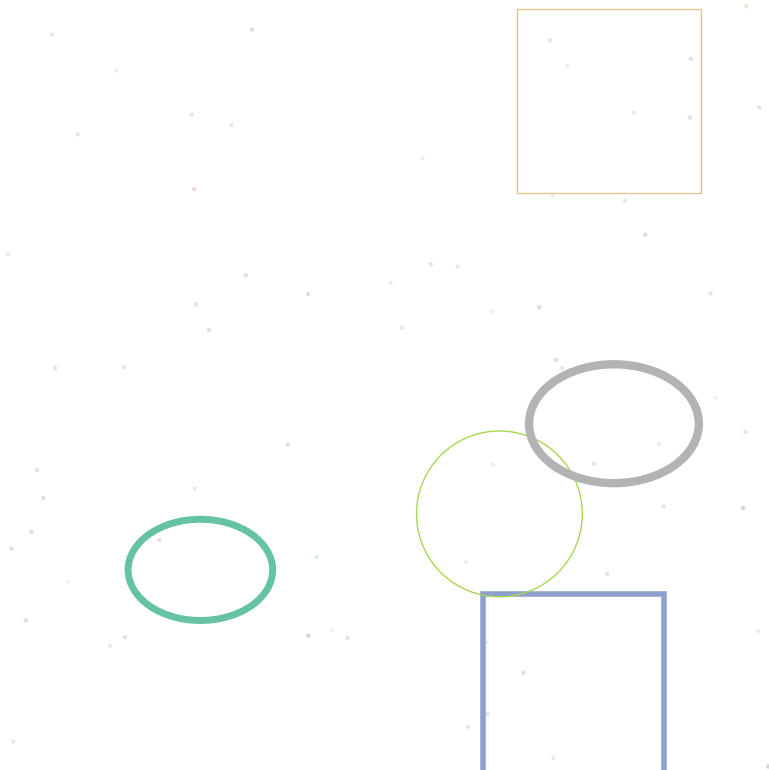[{"shape": "oval", "thickness": 2.5, "radius": 0.47, "center": [0.26, 0.26]}, {"shape": "square", "thickness": 2, "radius": 0.59, "center": [0.745, 0.11]}, {"shape": "circle", "thickness": 0.5, "radius": 0.54, "center": [0.649, 0.333]}, {"shape": "square", "thickness": 0.5, "radius": 0.6, "center": [0.791, 0.868]}, {"shape": "oval", "thickness": 3, "radius": 0.55, "center": [0.797, 0.45]}]